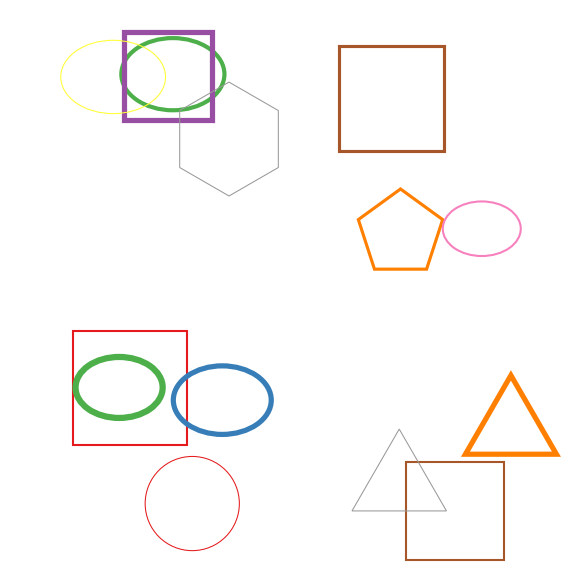[{"shape": "circle", "thickness": 0.5, "radius": 0.41, "center": [0.333, 0.127]}, {"shape": "square", "thickness": 1, "radius": 0.49, "center": [0.225, 0.328]}, {"shape": "oval", "thickness": 2.5, "radius": 0.42, "center": [0.385, 0.306]}, {"shape": "oval", "thickness": 2, "radius": 0.45, "center": [0.299, 0.871]}, {"shape": "oval", "thickness": 3, "radius": 0.38, "center": [0.206, 0.328]}, {"shape": "square", "thickness": 2.5, "radius": 0.38, "center": [0.29, 0.868]}, {"shape": "pentagon", "thickness": 1.5, "radius": 0.38, "center": [0.694, 0.595]}, {"shape": "triangle", "thickness": 2.5, "radius": 0.45, "center": [0.885, 0.258]}, {"shape": "oval", "thickness": 0.5, "radius": 0.45, "center": [0.196, 0.866]}, {"shape": "square", "thickness": 1.5, "radius": 0.45, "center": [0.677, 0.829]}, {"shape": "square", "thickness": 1, "radius": 0.43, "center": [0.788, 0.114]}, {"shape": "oval", "thickness": 1, "radius": 0.34, "center": [0.834, 0.603]}, {"shape": "hexagon", "thickness": 0.5, "radius": 0.49, "center": [0.397, 0.758]}, {"shape": "triangle", "thickness": 0.5, "radius": 0.47, "center": [0.691, 0.162]}]